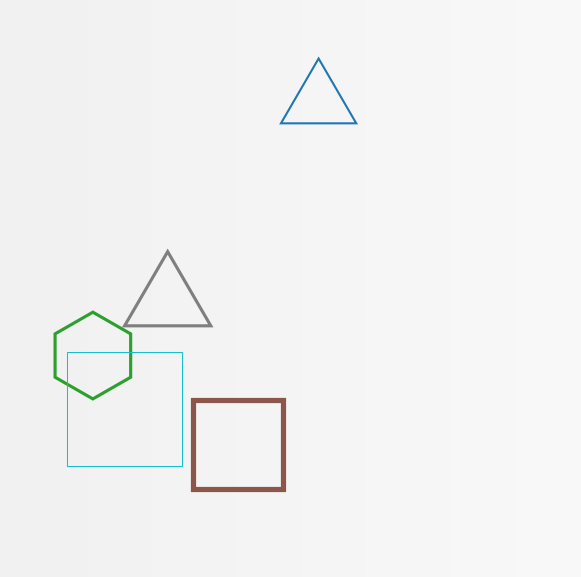[{"shape": "triangle", "thickness": 1, "radius": 0.37, "center": [0.548, 0.823]}, {"shape": "hexagon", "thickness": 1.5, "radius": 0.38, "center": [0.16, 0.383]}, {"shape": "square", "thickness": 2.5, "radius": 0.39, "center": [0.409, 0.23]}, {"shape": "triangle", "thickness": 1.5, "radius": 0.43, "center": [0.288, 0.478]}, {"shape": "square", "thickness": 0.5, "radius": 0.49, "center": [0.214, 0.291]}]